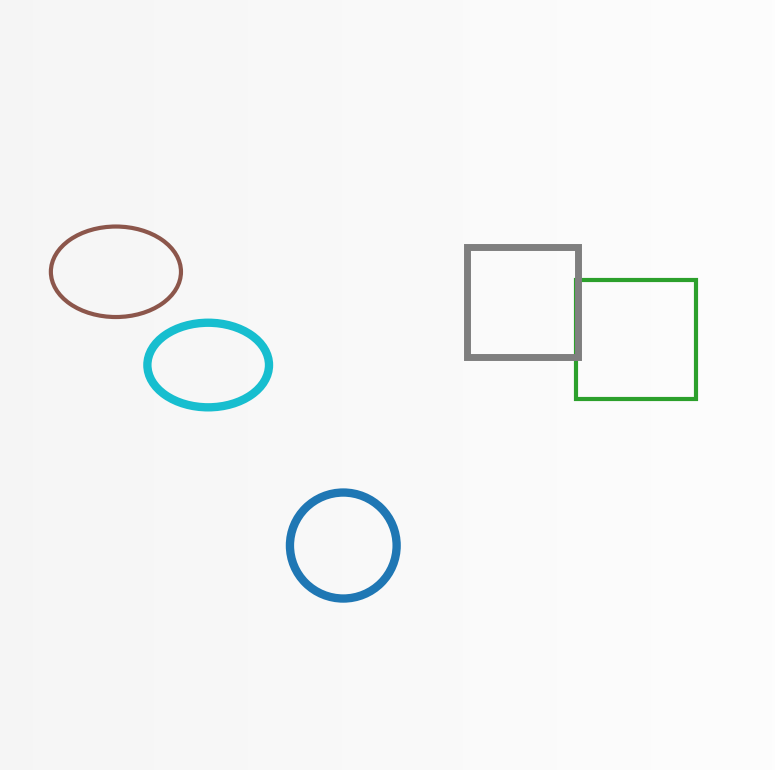[{"shape": "circle", "thickness": 3, "radius": 0.34, "center": [0.443, 0.292]}, {"shape": "square", "thickness": 1.5, "radius": 0.38, "center": [0.821, 0.559]}, {"shape": "oval", "thickness": 1.5, "radius": 0.42, "center": [0.15, 0.647]}, {"shape": "square", "thickness": 2.5, "radius": 0.36, "center": [0.674, 0.608]}, {"shape": "oval", "thickness": 3, "radius": 0.39, "center": [0.269, 0.526]}]